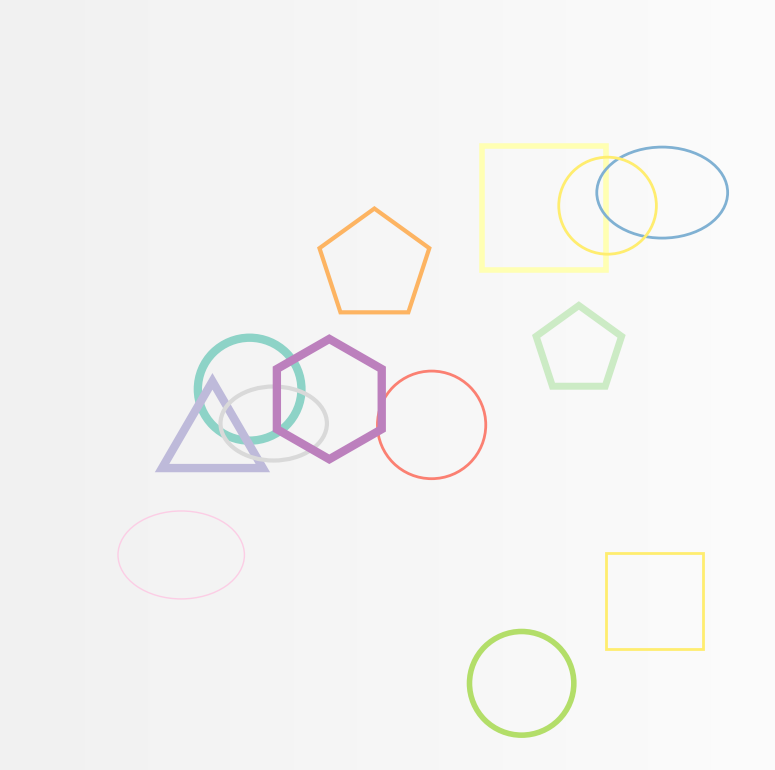[{"shape": "circle", "thickness": 3, "radius": 0.33, "center": [0.322, 0.495]}, {"shape": "square", "thickness": 2, "radius": 0.4, "center": [0.702, 0.73]}, {"shape": "triangle", "thickness": 3, "radius": 0.38, "center": [0.274, 0.43]}, {"shape": "circle", "thickness": 1, "radius": 0.35, "center": [0.557, 0.448]}, {"shape": "oval", "thickness": 1, "radius": 0.42, "center": [0.854, 0.75]}, {"shape": "pentagon", "thickness": 1.5, "radius": 0.37, "center": [0.483, 0.655]}, {"shape": "circle", "thickness": 2, "radius": 0.34, "center": [0.673, 0.113]}, {"shape": "oval", "thickness": 0.5, "radius": 0.41, "center": [0.234, 0.279]}, {"shape": "oval", "thickness": 1.5, "radius": 0.34, "center": [0.353, 0.45]}, {"shape": "hexagon", "thickness": 3, "radius": 0.39, "center": [0.425, 0.482]}, {"shape": "pentagon", "thickness": 2.5, "radius": 0.29, "center": [0.747, 0.545]}, {"shape": "square", "thickness": 1, "radius": 0.31, "center": [0.845, 0.219]}, {"shape": "circle", "thickness": 1, "radius": 0.31, "center": [0.784, 0.733]}]